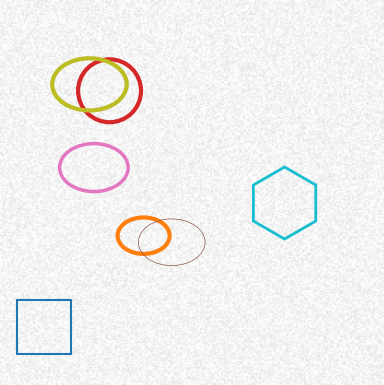[{"shape": "square", "thickness": 1.5, "radius": 0.35, "center": [0.115, 0.15]}, {"shape": "oval", "thickness": 3, "radius": 0.34, "center": [0.373, 0.388]}, {"shape": "circle", "thickness": 3, "radius": 0.41, "center": [0.285, 0.764]}, {"shape": "oval", "thickness": 0.5, "radius": 0.43, "center": [0.446, 0.371]}, {"shape": "oval", "thickness": 2.5, "radius": 0.44, "center": [0.244, 0.565]}, {"shape": "oval", "thickness": 3, "radius": 0.48, "center": [0.232, 0.781]}, {"shape": "hexagon", "thickness": 2, "radius": 0.47, "center": [0.739, 0.473]}]